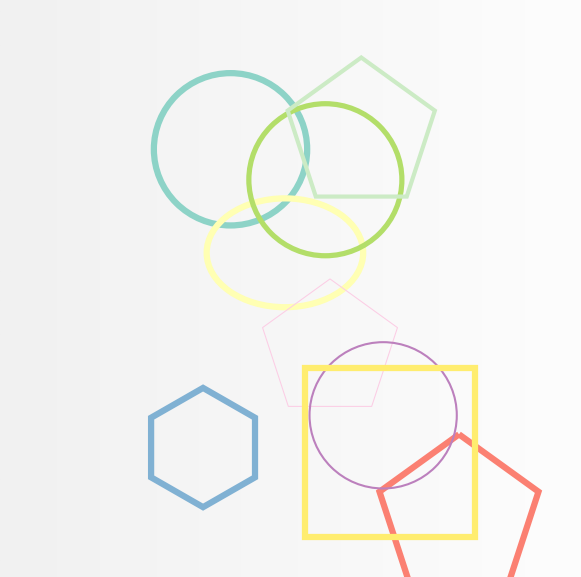[{"shape": "circle", "thickness": 3, "radius": 0.66, "center": [0.397, 0.741]}, {"shape": "oval", "thickness": 3, "radius": 0.67, "center": [0.49, 0.561]}, {"shape": "pentagon", "thickness": 3, "radius": 0.72, "center": [0.79, 0.103]}, {"shape": "hexagon", "thickness": 3, "radius": 0.52, "center": [0.349, 0.224]}, {"shape": "circle", "thickness": 2.5, "radius": 0.66, "center": [0.56, 0.688]}, {"shape": "pentagon", "thickness": 0.5, "radius": 0.61, "center": [0.568, 0.394]}, {"shape": "circle", "thickness": 1, "radius": 0.63, "center": [0.659, 0.28]}, {"shape": "pentagon", "thickness": 2, "radius": 0.67, "center": [0.622, 0.766]}, {"shape": "square", "thickness": 3, "radius": 0.73, "center": [0.671, 0.216]}]